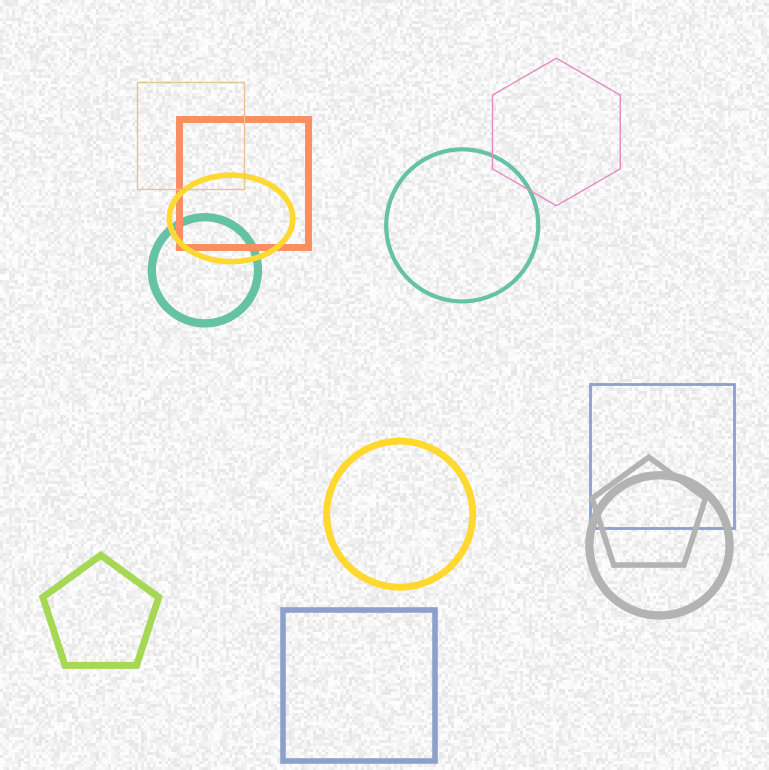[{"shape": "circle", "thickness": 1.5, "radius": 0.49, "center": [0.6, 0.707]}, {"shape": "circle", "thickness": 3, "radius": 0.34, "center": [0.266, 0.649]}, {"shape": "square", "thickness": 2.5, "radius": 0.42, "center": [0.317, 0.762]}, {"shape": "square", "thickness": 2, "radius": 0.49, "center": [0.466, 0.11]}, {"shape": "square", "thickness": 1, "radius": 0.47, "center": [0.86, 0.407]}, {"shape": "hexagon", "thickness": 0.5, "radius": 0.48, "center": [0.723, 0.829]}, {"shape": "pentagon", "thickness": 2.5, "radius": 0.4, "center": [0.131, 0.2]}, {"shape": "oval", "thickness": 2, "radius": 0.4, "center": [0.3, 0.716]}, {"shape": "circle", "thickness": 2.5, "radius": 0.47, "center": [0.519, 0.332]}, {"shape": "square", "thickness": 0.5, "radius": 0.35, "center": [0.247, 0.824]}, {"shape": "pentagon", "thickness": 2, "radius": 0.39, "center": [0.843, 0.329]}, {"shape": "circle", "thickness": 3, "radius": 0.46, "center": [0.856, 0.292]}]